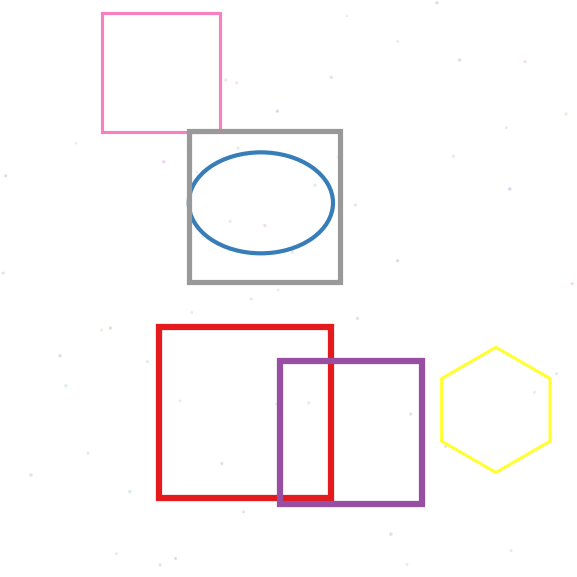[{"shape": "square", "thickness": 3, "radius": 0.74, "center": [0.424, 0.285]}, {"shape": "oval", "thickness": 2, "radius": 0.62, "center": [0.452, 0.648]}, {"shape": "square", "thickness": 3, "radius": 0.62, "center": [0.608, 0.25]}, {"shape": "hexagon", "thickness": 1.5, "radius": 0.54, "center": [0.859, 0.289]}, {"shape": "square", "thickness": 1.5, "radius": 0.51, "center": [0.279, 0.874]}, {"shape": "square", "thickness": 2.5, "radius": 0.65, "center": [0.458, 0.642]}]